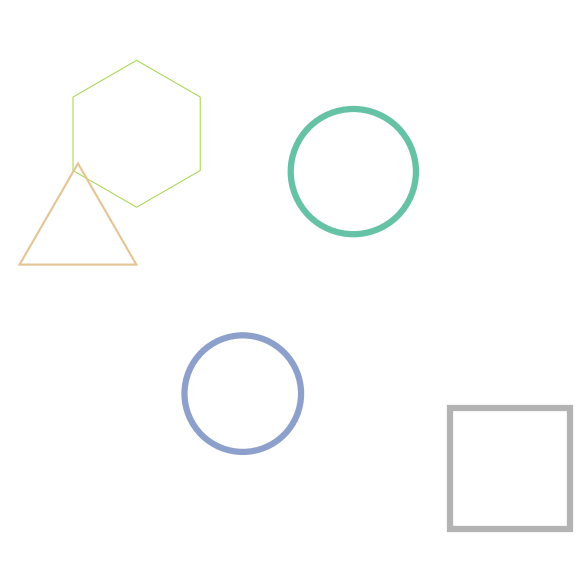[{"shape": "circle", "thickness": 3, "radius": 0.54, "center": [0.612, 0.702]}, {"shape": "circle", "thickness": 3, "radius": 0.5, "center": [0.42, 0.318]}, {"shape": "hexagon", "thickness": 0.5, "radius": 0.64, "center": [0.237, 0.767]}, {"shape": "triangle", "thickness": 1, "radius": 0.58, "center": [0.135, 0.599]}, {"shape": "square", "thickness": 3, "radius": 0.52, "center": [0.883, 0.188]}]